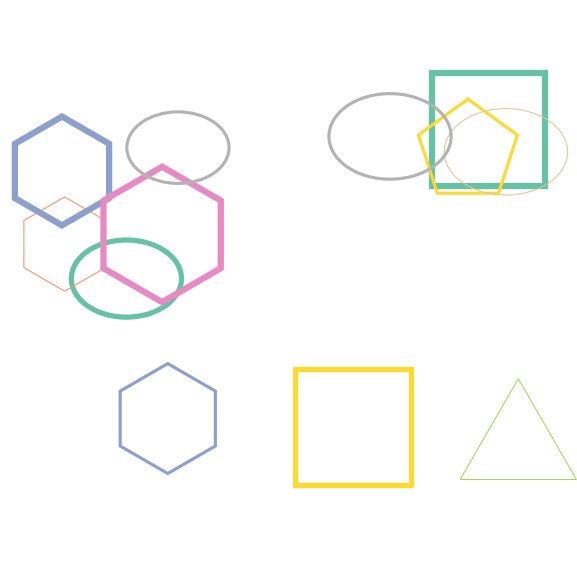[{"shape": "oval", "thickness": 2.5, "radius": 0.48, "center": [0.219, 0.517]}, {"shape": "square", "thickness": 3, "radius": 0.49, "center": [0.845, 0.774]}, {"shape": "hexagon", "thickness": 0.5, "radius": 0.41, "center": [0.112, 0.576]}, {"shape": "hexagon", "thickness": 3, "radius": 0.47, "center": [0.107, 0.703]}, {"shape": "hexagon", "thickness": 1.5, "radius": 0.48, "center": [0.291, 0.274]}, {"shape": "hexagon", "thickness": 3, "radius": 0.59, "center": [0.281, 0.593]}, {"shape": "triangle", "thickness": 0.5, "radius": 0.58, "center": [0.897, 0.227]}, {"shape": "pentagon", "thickness": 1.5, "radius": 0.45, "center": [0.81, 0.737]}, {"shape": "square", "thickness": 2.5, "radius": 0.5, "center": [0.611, 0.26]}, {"shape": "oval", "thickness": 0.5, "radius": 0.53, "center": [0.876, 0.736]}, {"shape": "oval", "thickness": 1.5, "radius": 0.44, "center": [0.308, 0.744]}, {"shape": "oval", "thickness": 1.5, "radius": 0.53, "center": [0.675, 0.763]}]